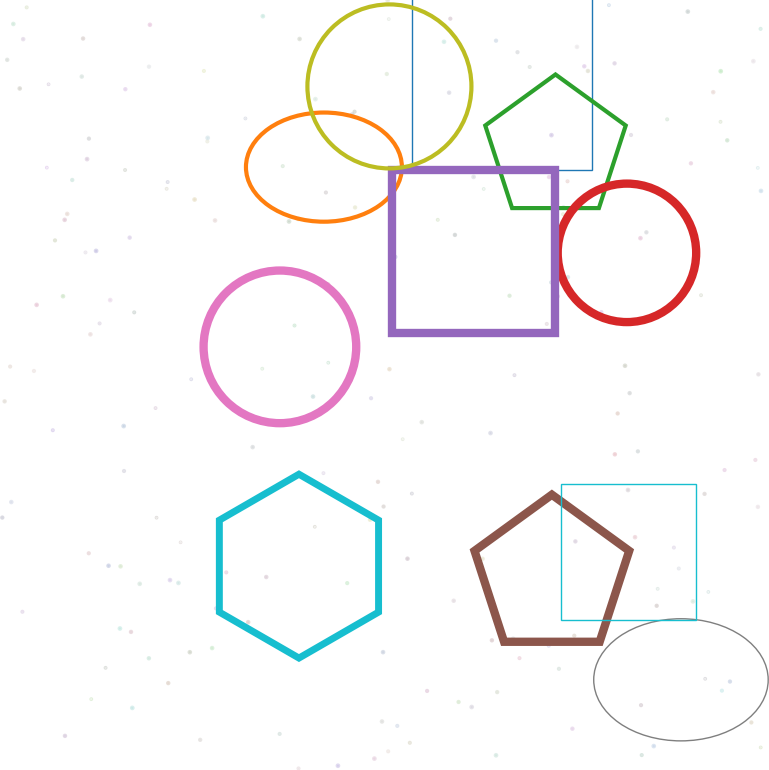[{"shape": "square", "thickness": 0.5, "radius": 0.58, "center": [0.652, 0.896]}, {"shape": "oval", "thickness": 1.5, "radius": 0.51, "center": [0.421, 0.783]}, {"shape": "pentagon", "thickness": 1.5, "radius": 0.48, "center": [0.721, 0.807]}, {"shape": "circle", "thickness": 3, "radius": 0.45, "center": [0.814, 0.672]}, {"shape": "square", "thickness": 3, "radius": 0.53, "center": [0.615, 0.674]}, {"shape": "pentagon", "thickness": 3, "radius": 0.53, "center": [0.717, 0.252]}, {"shape": "circle", "thickness": 3, "radius": 0.5, "center": [0.364, 0.55]}, {"shape": "oval", "thickness": 0.5, "radius": 0.57, "center": [0.884, 0.117]}, {"shape": "circle", "thickness": 1.5, "radius": 0.53, "center": [0.506, 0.888]}, {"shape": "square", "thickness": 0.5, "radius": 0.44, "center": [0.816, 0.283]}, {"shape": "hexagon", "thickness": 2.5, "radius": 0.6, "center": [0.388, 0.265]}]